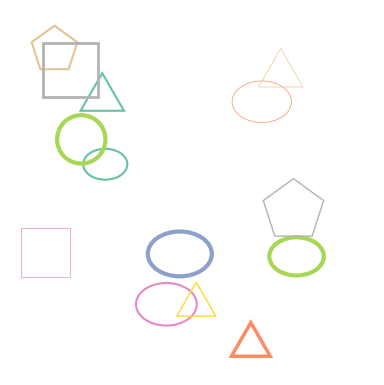[{"shape": "oval", "thickness": 1.5, "radius": 0.29, "center": [0.273, 0.573]}, {"shape": "triangle", "thickness": 1.5, "radius": 0.33, "center": [0.266, 0.745]}, {"shape": "oval", "thickness": 0.5, "radius": 0.39, "center": [0.68, 0.736]}, {"shape": "triangle", "thickness": 2.5, "radius": 0.29, "center": [0.652, 0.104]}, {"shape": "oval", "thickness": 3, "radius": 0.42, "center": [0.467, 0.34]}, {"shape": "square", "thickness": 0.5, "radius": 0.32, "center": [0.117, 0.345]}, {"shape": "oval", "thickness": 1.5, "radius": 0.39, "center": [0.432, 0.21]}, {"shape": "oval", "thickness": 3, "radius": 0.35, "center": [0.77, 0.334]}, {"shape": "circle", "thickness": 3, "radius": 0.31, "center": [0.211, 0.638]}, {"shape": "triangle", "thickness": 1, "radius": 0.29, "center": [0.51, 0.208]}, {"shape": "triangle", "thickness": 0.5, "radius": 0.33, "center": [0.729, 0.807]}, {"shape": "pentagon", "thickness": 1.5, "radius": 0.31, "center": [0.142, 0.871]}, {"shape": "pentagon", "thickness": 1, "radius": 0.41, "center": [0.762, 0.453]}, {"shape": "square", "thickness": 2, "radius": 0.35, "center": [0.183, 0.818]}]